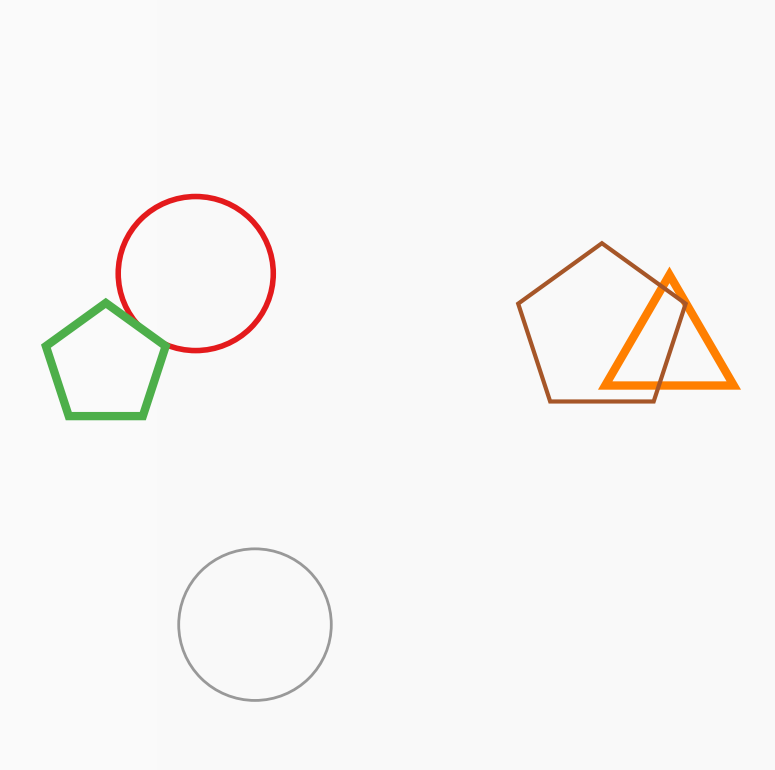[{"shape": "circle", "thickness": 2, "radius": 0.5, "center": [0.253, 0.645]}, {"shape": "pentagon", "thickness": 3, "radius": 0.41, "center": [0.137, 0.525]}, {"shape": "triangle", "thickness": 3, "radius": 0.48, "center": [0.864, 0.547]}, {"shape": "pentagon", "thickness": 1.5, "radius": 0.57, "center": [0.777, 0.571]}, {"shape": "circle", "thickness": 1, "radius": 0.49, "center": [0.329, 0.189]}]